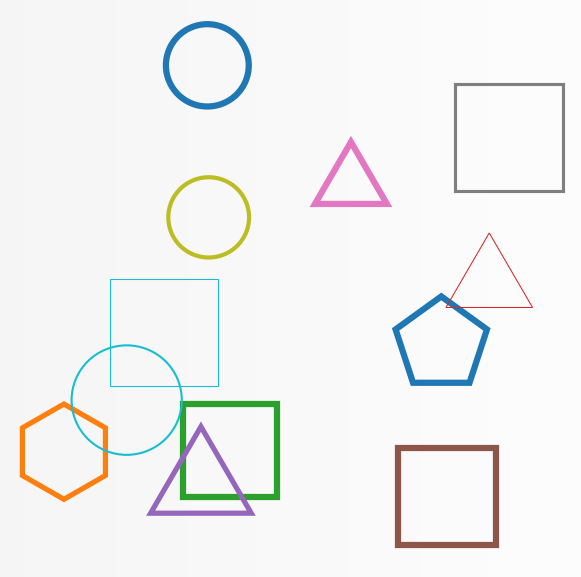[{"shape": "pentagon", "thickness": 3, "radius": 0.41, "center": [0.759, 0.403]}, {"shape": "circle", "thickness": 3, "radius": 0.36, "center": [0.357, 0.886]}, {"shape": "hexagon", "thickness": 2.5, "radius": 0.41, "center": [0.11, 0.217]}, {"shape": "square", "thickness": 3, "radius": 0.4, "center": [0.395, 0.219]}, {"shape": "triangle", "thickness": 0.5, "radius": 0.43, "center": [0.842, 0.51]}, {"shape": "triangle", "thickness": 2.5, "radius": 0.5, "center": [0.346, 0.16]}, {"shape": "square", "thickness": 3, "radius": 0.42, "center": [0.77, 0.139]}, {"shape": "triangle", "thickness": 3, "radius": 0.36, "center": [0.604, 0.682]}, {"shape": "square", "thickness": 1.5, "radius": 0.46, "center": [0.876, 0.761]}, {"shape": "circle", "thickness": 2, "radius": 0.35, "center": [0.359, 0.623]}, {"shape": "circle", "thickness": 1, "radius": 0.47, "center": [0.218, 0.306]}, {"shape": "square", "thickness": 0.5, "radius": 0.46, "center": [0.282, 0.423]}]